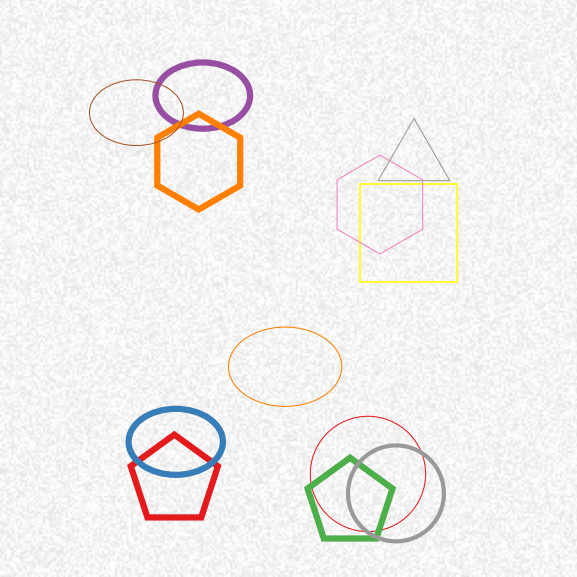[{"shape": "pentagon", "thickness": 3, "radius": 0.4, "center": [0.302, 0.167]}, {"shape": "circle", "thickness": 0.5, "radius": 0.5, "center": [0.637, 0.178]}, {"shape": "oval", "thickness": 3, "radius": 0.41, "center": [0.304, 0.234]}, {"shape": "pentagon", "thickness": 3, "radius": 0.39, "center": [0.606, 0.129]}, {"shape": "oval", "thickness": 3, "radius": 0.41, "center": [0.351, 0.834]}, {"shape": "oval", "thickness": 0.5, "radius": 0.49, "center": [0.494, 0.364]}, {"shape": "hexagon", "thickness": 3, "radius": 0.41, "center": [0.344, 0.719]}, {"shape": "square", "thickness": 1, "radius": 0.42, "center": [0.708, 0.596]}, {"shape": "oval", "thickness": 0.5, "radius": 0.41, "center": [0.236, 0.804]}, {"shape": "hexagon", "thickness": 0.5, "radius": 0.43, "center": [0.658, 0.645]}, {"shape": "circle", "thickness": 2, "radius": 0.42, "center": [0.686, 0.145]}, {"shape": "triangle", "thickness": 0.5, "radius": 0.36, "center": [0.717, 0.722]}]